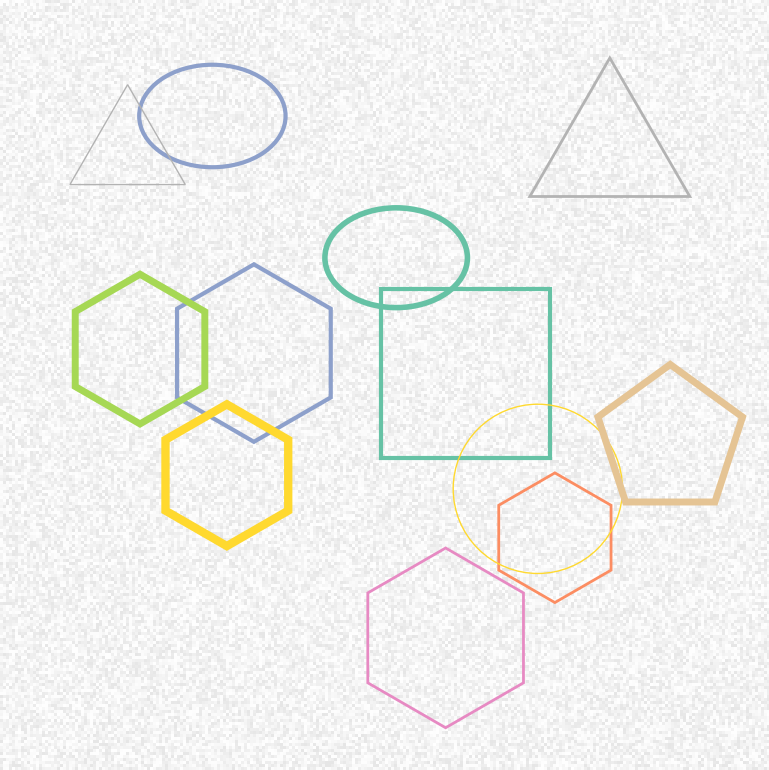[{"shape": "square", "thickness": 1.5, "radius": 0.55, "center": [0.605, 0.515]}, {"shape": "oval", "thickness": 2, "radius": 0.46, "center": [0.515, 0.665]}, {"shape": "hexagon", "thickness": 1, "radius": 0.42, "center": [0.721, 0.302]}, {"shape": "oval", "thickness": 1.5, "radius": 0.48, "center": [0.276, 0.849]}, {"shape": "hexagon", "thickness": 1.5, "radius": 0.58, "center": [0.33, 0.541]}, {"shape": "hexagon", "thickness": 1, "radius": 0.58, "center": [0.579, 0.172]}, {"shape": "hexagon", "thickness": 2.5, "radius": 0.49, "center": [0.182, 0.547]}, {"shape": "circle", "thickness": 0.5, "radius": 0.55, "center": [0.698, 0.365]}, {"shape": "hexagon", "thickness": 3, "radius": 0.46, "center": [0.295, 0.383]}, {"shape": "pentagon", "thickness": 2.5, "radius": 0.49, "center": [0.87, 0.428]}, {"shape": "triangle", "thickness": 0.5, "radius": 0.43, "center": [0.166, 0.804]}, {"shape": "triangle", "thickness": 1, "radius": 0.6, "center": [0.792, 0.805]}]